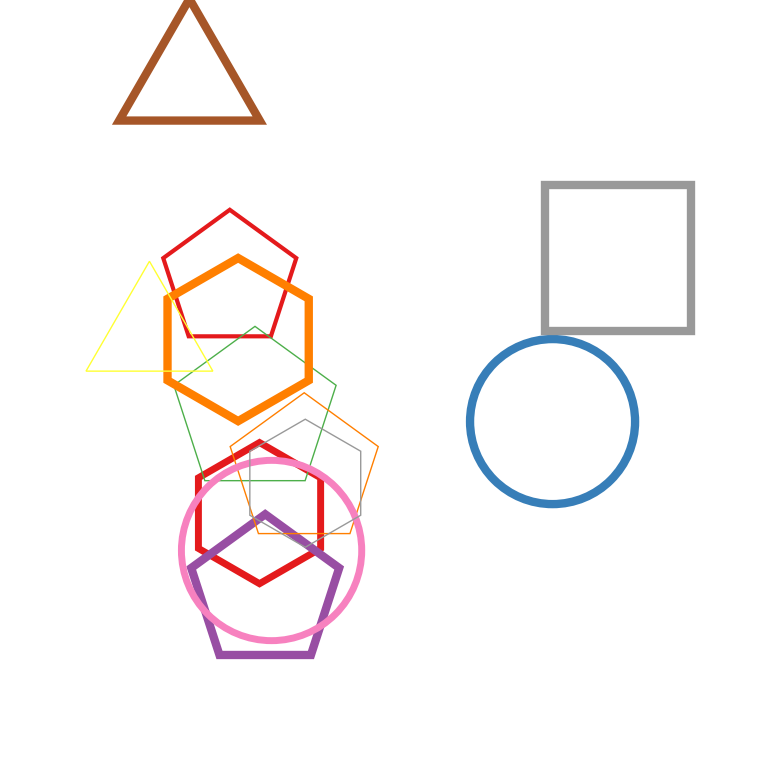[{"shape": "pentagon", "thickness": 1.5, "radius": 0.45, "center": [0.298, 0.637]}, {"shape": "hexagon", "thickness": 2.5, "radius": 0.46, "center": [0.337, 0.334]}, {"shape": "circle", "thickness": 3, "radius": 0.54, "center": [0.718, 0.452]}, {"shape": "pentagon", "thickness": 0.5, "radius": 0.55, "center": [0.331, 0.465]}, {"shape": "pentagon", "thickness": 3, "radius": 0.51, "center": [0.344, 0.231]}, {"shape": "pentagon", "thickness": 0.5, "radius": 0.51, "center": [0.395, 0.389]}, {"shape": "hexagon", "thickness": 3, "radius": 0.53, "center": [0.309, 0.559]}, {"shape": "triangle", "thickness": 0.5, "radius": 0.48, "center": [0.194, 0.566]}, {"shape": "triangle", "thickness": 3, "radius": 0.53, "center": [0.246, 0.896]}, {"shape": "circle", "thickness": 2.5, "radius": 0.59, "center": [0.353, 0.285]}, {"shape": "hexagon", "thickness": 0.5, "radius": 0.42, "center": [0.396, 0.372]}, {"shape": "square", "thickness": 3, "radius": 0.47, "center": [0.802, 0.665]}]